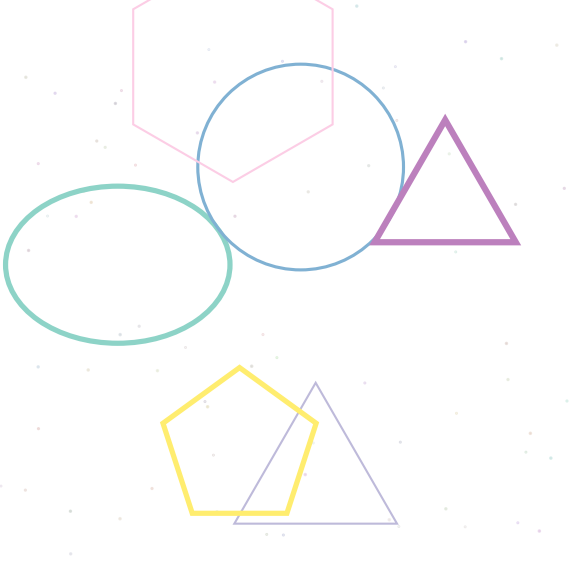[{"shape": "oval", "thickness": 2.5, "radius": 0.97, "center": [0.204, 0.541]}, {"shape": "triangle", "thickness": 1, "radius": 0.81, "center": [0.547, 0.174]}, {"shape": "circle", "thickness": 1.5, "radius": 0.89, "center": [0.521, 0.71]}, {"shape": "hexagon", "thickness": 1, "radius": 1.0, "center": [0.403, 0.883]}, {"shape": "triangle", "thickness": 3, "radius": 0.71, "center": [0.771, 0.65]}, {"shape": "pentagon", "thickness": 2.5, "radius": 0.7, "center": [0.415, 0.223]}]